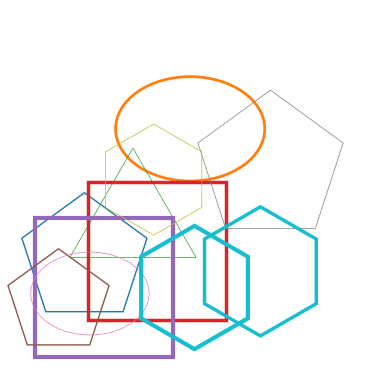[{"shape": "pentagon", "thickness": 1, "radius": 0.85, "center": [0.219, 0.329]}, {"shape": "oval", "thickness": 2, "radius": 0.97, "center": [0.494, 0.665]}, {"shape": "triangle", "thickness": 0.5, "radius": 0.95, "center": [0.345, 0.426]}, {"shape": "square", "thickness": 2.5, "radius": 0.89, "center": [0.408, 0.349]}, {"shape": "square", "thickness": 3, "radius": 0.9, "center": [0.27, 0.254]}, {"shape": "pentagon", "thickness": 1, "radius": 0.69, "center": [0.152, 0.216]}, {"shape": "oval", "thickness": 0.5, "radius": 0.77, "center": [0.234, 0.238]}, {"shape": "pentagon", "thickness": 0.5, "radius": 0.99, "center": [0.703, 0.567]}, {"shape": "hexagon", "thickness": 0.5, "radius": 0.72, "center": [0.399, 0.534]}, {"shape": "hexagon", "thickness": 3, "radius": 0.8, "center": [0.505, 0.253]}, {"shape": "hexagon", "thickness": 2.5, "radius": 0.84, "center": [0.676, 0.295]}]